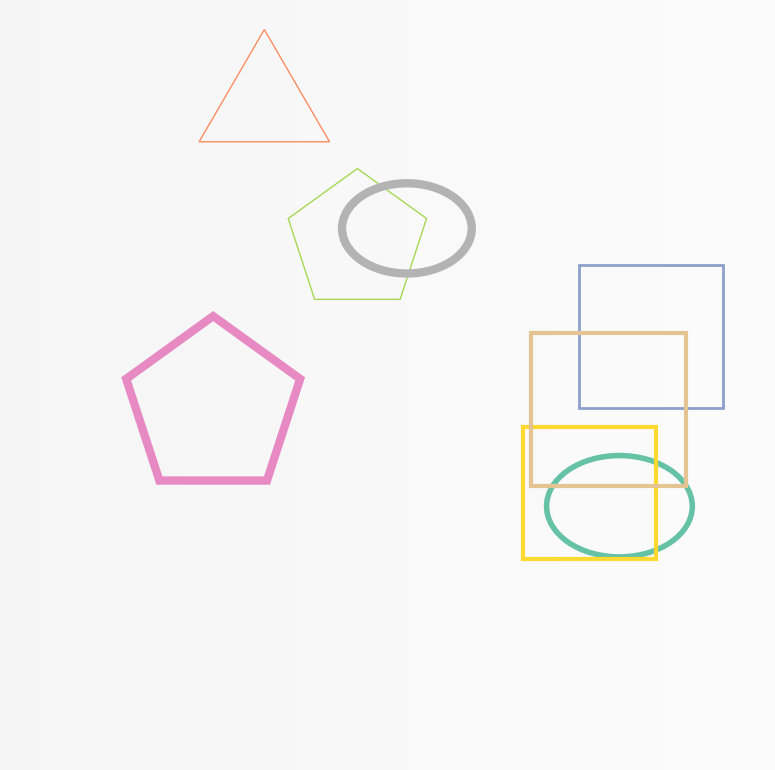[{"shape": "oval", "thickness": 2, "radius": 0.47, "center": [0.799, 0.343]}, {"shape": "triangle", "thickness": 0.5, "radius": 0.49, "center": [0.341, 0.864]}, {"shape": "square", "thickness": 1, "radius": 0.46, "center": [0.84, 0.563]}, {"shape": "pentagon", "thickness": 3, "radius": 0.59, "center": [0.275, 0.471]}, {"shape": "pentagon", "thickness": 0.5, "radius": 0.47, "center": [0.461, 0.687]}, {"shape": "square", "thickness": 1.5, "radius": 0.43, "center": [0.761, 0.36]}, {"shape": "square", "thickness": 1.5, "radius": 0.5, "center": [0.785, 0.468]}, {"shape": "oval", "thickness": 3, "radius": 0.42, "center": [0.525, 0.703]}]